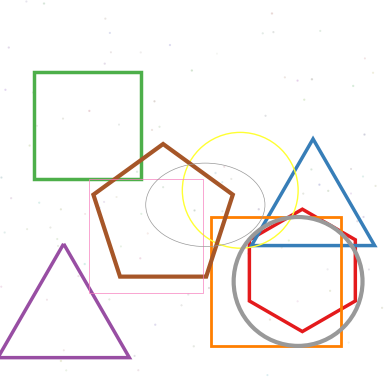[{"shape": "hexagon", "thickness": 2.5, "radius": 0.79, "center": [0.785, 0.298]}, {"shape": "triangle", "thickness": 2.5, "radius": 0.92, "center": [0.813, 0.454]}, {"shape": "square", "thickness": 2.5, "radius": 0.69, "center": [0.228, 0.675]}, {"shape": "triangle", "thickness": 2.5, "radius": 0.99, "center": [0.165, 0.17]}, {"shape": "square", "thickness": 2, "radius": 0.84, "center": [0.716, 0.269]}, {"shape": "circle", "thickness": 1, "radius": 0.75, "center": [0.624, 0.506]}, {"shape": "pentagon", "thickness": 3, "radius": 0.95, "center": [0.424, 0.436]}, {"shape": "square", "thickness": 0.5, "radius": 0.74, "center": [0.379, 0.387]}, {"shape": "oval", "thickness": 0.5, "radius": 0.77, "center": [0.533, 0.468]}, {"shape": "circle", "thickness": 3, "radius": 0.84, "center": [0.774, 0.269]}]